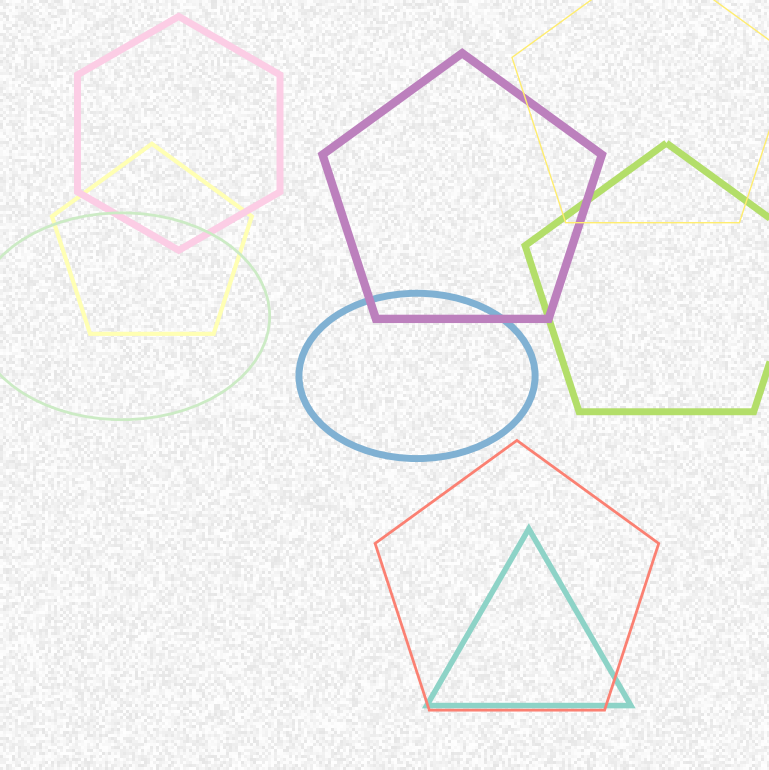[{"shape": "triangle", "thickness": 2, "radius": 0.77, "center": [0.687, 0.16]}, {"shape": "pentagon", "thickness": 1.5, "radius": 0.68, "center": [0.197, 0.677]}, {"shape": "pentagon", "thickness": 1, "radius": 0.97, "center": [0.671, 0.234]}, {"shape": "oval", "thickness": 2.5, "radius": 0.77, "center": [0.542, 0.512]}, {"shape": "pentagon", "thickness": 2.5, "radius": 0.96, "center": [0.865, 0.621]}, {"shape": "hexagon", "thickness": 2.5, "radius": 0.76, "center": [0.232, 0.827]}, {"shape": "pentagon", "thickness": 3, "radius": 0.95, "center": [0.6, 0.74]}, {"shape": "oval", "thickness": 1, "radius": 0.96, "center": [0.158, 0.589]}, {"shape": "pentagon", "thickness": 0.5, "radius": 0.96, "center": [0.847, 0.866]}]